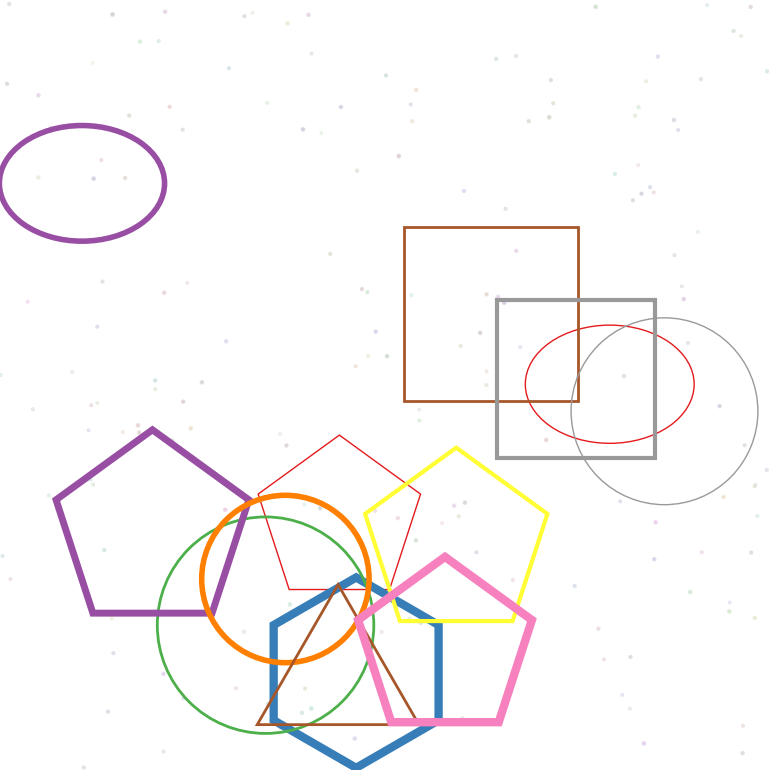[{"shape": "oval", "thickness": 0.5, "radius": 0.55, "center": [0.792, 0.501]}, {"shape": "pentagon", "thickness": 0.5, "radius": 0.55, "center": [0.441, 0.324]}, {"shape": "hexagon", "thickness": 3, "radius": 0.62, "center": [0.463, 0.126]}, {"shape": "circle", "thickness": 1, "radius": 0.7, "center": [0.345, 0.188]}, {"shape": "oval", "thickness": 2, "radius": 0.54, "center": [0.106, 0.762]}, {"shape": "pentagon", "thickness": 2.5, "radius": 0.66, "center": [0.198, 0.31]}, {"shape": "circle", "thickness": 2, "radius": 0.54, "center": [0.371, 0.248]}, {"shape": "pentagon", "thickness": 1.5, "radius": 0.62, "center": [0.593, 0.294]}, {"shape": "square", "thickness": 1, "radius": 0.57, "center": [0.637, 0.592]}, {"shape": "triangle", "thickness": 1, "radius": 0.61, "center": [0.439, 0.12]}, {"shape": "pentagon", "thickness": 3, "radius": 0.59, "center": [0.578, 0.158]}, {"shape": "square", "thickness": 1.5, "radius": 0.51, "center": [0.748, 0.508]}, {"shape": "circle", "thickness": 0.5, "radius": 0.61, "center": [0.863, 0.466]}]